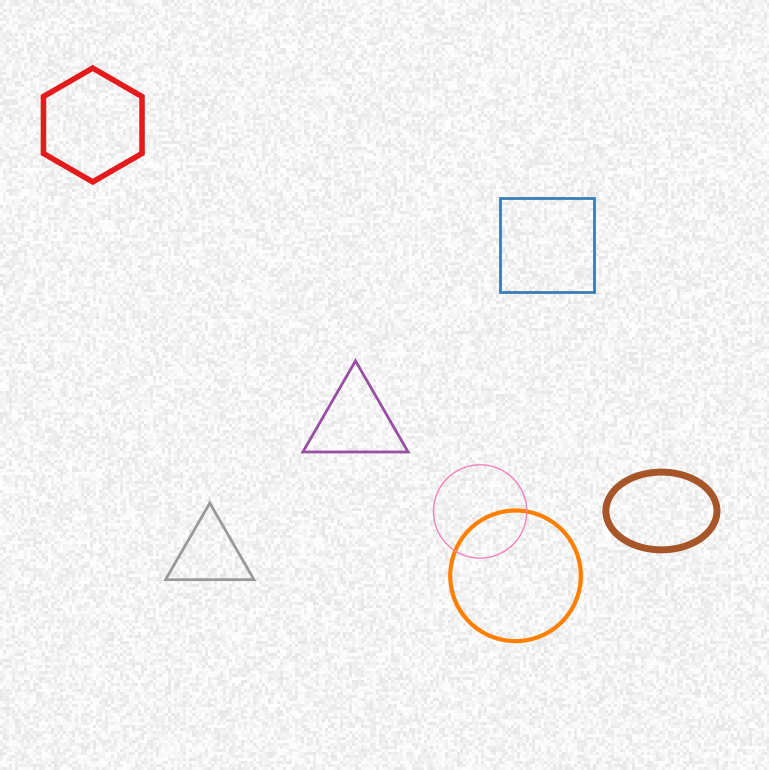[{"shape": "hexagon", "thickness": 2, "radius": 0.37, "center": [0.12, 0.838]}, {"shape": "square", "thickness": 1, "radius": 0.3, "center": [0.71, 0.682]}, {"shape": "triangle", "thickness": 1, "radius": 0.39, "center": [0.462, 0.452]}, {"shape": "circle", "thickness": 1.5, "radius": 0.42, "center": [0.67, 0.252]}, {"shape": "oval", "thickness": 2.5, "radius": 0.36, "center": [0.859, 0.336]}, {"shape": "circle", "thickness": 0.5, "radius": 0.3, "center": [0.624, 0.336]}, {"shape": "triangle", "thickness": 1, "radius": 0.33, "center": [0.272, 0.28]}]